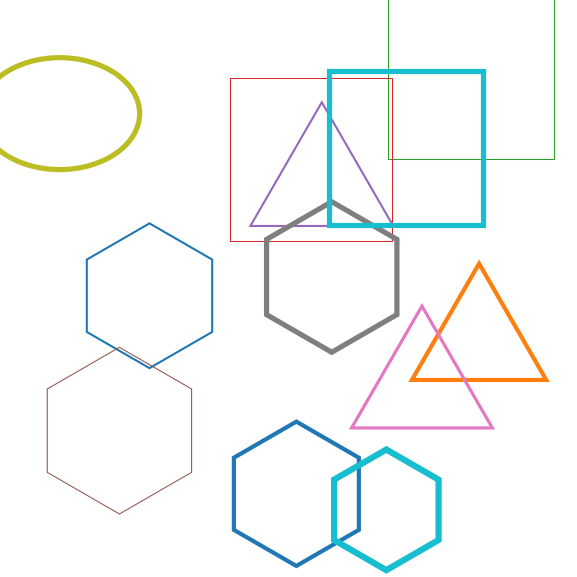[{"shape": "hexagon", "thickness": 1, "radius": 0.63, "center": [0.259, 0.487]}, {"shape": "hexagon", "thickness": 2, "radius": 0.62, "center": [0.513, 0.144]}, {"shape": "triangle", "thickness": 2, "radius": 0.67, "center": [0.83, 0.408]}, {"shape": "square", "thickness": 0.5, "radius": 0.72, "center": [0.815, 0.867]}, {"shape": "square", "thickness": 0.5, "radius": 0.7, "center": [0.539, 0.723]}, {"shape": "triangle", "thickness": 1, "radius": 0.71, "center": [0.557, 0.679]}, {"shape": "hexagon", "thickness": 0.5, "radius": 0.72, "center": [0.207, 0.253]}, {"shape": "triangle", "thickness": 1.5, "radius": 0.7, "center": [0.731, 0.328]}, {"shape": "hexagon", "thickness": 2.5, "radius": 0.65, "center": [0.574, 0.519]}, {"shape": "oval", "thickness": 2.5, "radius": 0.69, "center": [0.103, 0.802]}, {"shape": "square", "thickness": 2.5, "radius": 0.67, "center": [0.703, 0.742]}, {"shape": "hexagon", "thickness": 3, "radius": 0.52, "center": [0.669, 0.116]}]